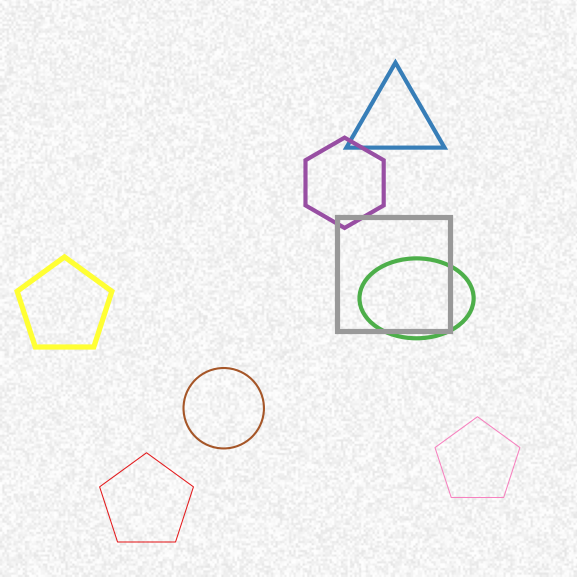[{"shape": "pentagon", "thickness": 0.5, "radius": 0.43, "center": [0.254, 0.13]}, {"shape": "triangle", "thickness": 2, "radius": 0.49, "center": [0.685, 0.793]}, {"shape": "oval", "thickness": 2, "radius": 0.49, "center": [0.721, 0.483]}, {"shape": "hexagon", "thickness": 2, "radius": 0.39, "center": [0.597, 0.683]}, {"shape": "pentagon", "thickness": 2.5, "radius": 0.43, "center": [0.112, 0.468]}, {"shape": "circle", "thickness": 1, "radius": 0.35, "center": [0.387, 0.292]}, {"shape": "pentagon", "thickness": 0.5, "radius": 0.39, "center": [0.827, 0.2]}, {"shape": "square", "thickness": 2.5, "radius": 0.49, "center": [0.681, 0.525]}]